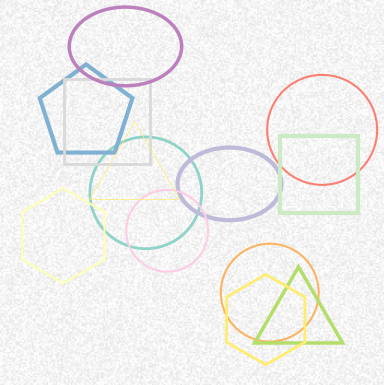[{"shape": "circle", "thickness": 2, "radius": 0.73, "center": [0.379, 0.499]}, {"shape": "hexagon", "thickness": 1.5, "radius": 0.62, "center": [0.165, 0.387]}, {"shape": "oval", "thickness": 3, "radius": 0.67, "center": [0.596, 0.522]}, {"shape": "circle", "thickness": 1.5, "radius": 0.71, "center": [0.837, 0.663]}, {"shape": "pentagon", "thickness": 3, "radius": 0.63, "center": [0.224, 0.706]}, {"shape": "circle", "thickness": 1.5, "radius": 0.64, "center": [0.701, 0.24]}, {"shape": "triangle", "thickness": 2.5, "radius": 0.66, "center": [0.775, 0.175]}, {"shape": "circle", "thickness": 1.5, "radius": 0.53, "center": [0.434, 0.401]}, {"shape": "square", "thickness": 2, "radius": 0.56, "center": [0.278, 0.684]}, {"shape": "oval", "thickness": 2.5, "radius": 0.73, "center": [0.326, 0.879]}, {"shape": "square", "thickness": 3, "radius": 0.5, "center": [0.828, 0.546]}, {"shape": "triangle", "thickness": 0.5, "radius": 0.67, "center": [0.35, 0.549]}, {"shape": "hexagon", "thickness": 2, "radius": 0.59, "center": [0.69, 0.17]}]